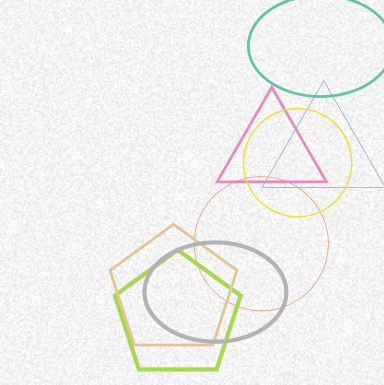[{"shape": "oval", "thickness": 2, "radius": 0.94, "center": [0.833, 0.881]}, {"shape": "circle", "thickness": 0.5, "radius": 0.87, "center": [0.679, 0.367]}, {"shape": "triangle", "thickness": 0.5, "radius": 0.92, "center": [0.841, 0.605]}, {"shape": "triangle", "thickness": 2, "radius": 0.82, "center": [0.706, 0.61]}, {"shape": "pentagon", "thickness": 3, "radius": 0.86, "center": [0.462, 0.179]}, {"shape": "circle", "thickness": 1, "radius": 0.7, "center": [0.773, 0.577]}, {"shape": "pentagon", "thickness": 2, "radius": 0.87, "center": [0.451, 0.244]}, {"shape": "oval", "thickness": 3, "radius": 0.92, "center": [0.56, 0.241]}]